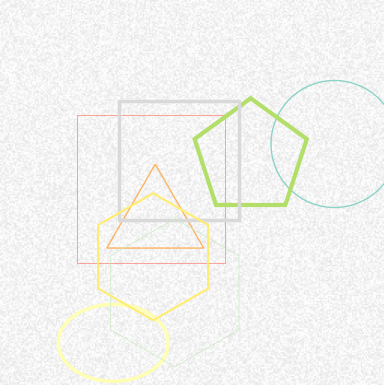[{"shape": "circle", "thickness": 1, "radius": 0.82, "center": [0.869, 0.626]}, {"shape": "oval", "thickness": 2.5, "radius": 0.71, "center": [0.294, 0.109]}, {"shape": "square", "thickness": 0.5, "radius": 0.96, "center": [0.392, 0.509]}, {"shape": "triangle", "thickness": 1, "radius": 0.73, "center": [0.403, 0.428]}, {"shape": "pentagon", "thickness": 3, "radius": 0.77, "center": [0.651, 0.592]}, {"shape": "square", "thickness": 2.5, "radius": 0.78, "center": [0.466, 0.583]}, {"shape": "hexagon", "thickness": 0.5, "radius": 0.96, "center": [0.454, 0.24]}, {"shape": "hexagon", "thickness": 1.5, "radius": 0.82, "center": [0.398, 0.333]}]